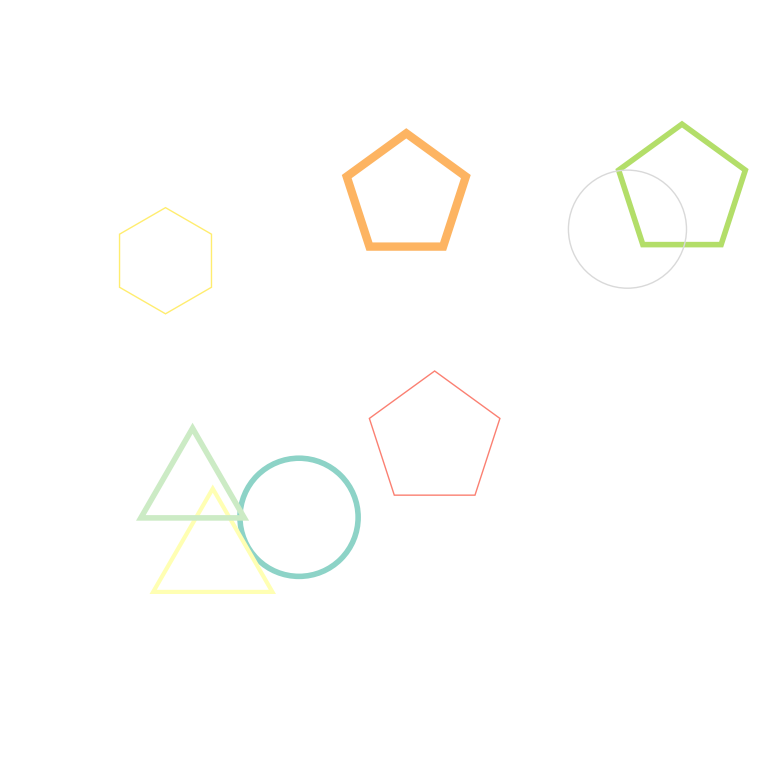[{"shape": "circle", "thickness": 2, "radius": 0.38, "center": [0.388, 0.328]}, {"shape": "triangle", "thickness": 1.5, "radius": 0.45, "center": [0.276, 0.276]}, {"shape": "pentagon", "thickness": 0.5, "radius": 0.45, "center": [0.564, 0.429]}, {"shape": "pentagon", "thickness": 3, "radius": 0.41, "center": [0.528, 0.746]}, {"shape": "pentagon", "thickness": 2, "radius": 0.43, "center": [0.886, 0.752]}, {"shape": "circle", "thickness": 0.5, "radius": 0.38, "center": [0.815, 0.702]}, {"shape": "triangle", "thickness": 2, "radius": 0.39, "center": [0.25, 0.366]}, {"shape": "hexagon", "thickness": 0.5, "radius": 0.34, "center": [0.215, 0.661]}]